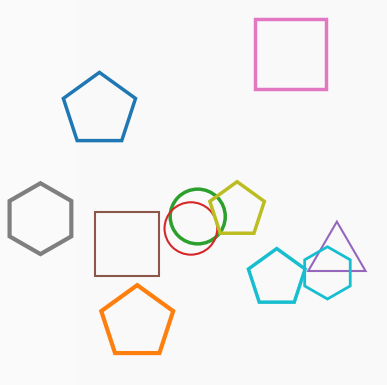[{"shape": "pentagon", "thickness": 2.5, "radius": 0.49, "center": [0.257, 0.714]}, {"shape": "pentagon", "thickness": 3, "radius": 0.49, "center": [0.354, 0.162]}, {"shape": "circle", "thickness": 2.5, "radius": 0.36, "center": [0.51, 0.438]}, {"shape": "circle", "thickness": 1.5, "radius": 0.34, "center": [0.493, 0.407]}, {"shape": "triangle", "thickness": 1.5, "radius": 0.43, "center": [0.869, 0.339]}, {"shape": "square", "thickness": 1.5, "radius": 0.42, "center": [0.327, 0.366]}, {"shape": "square", "thickness": 2.5, "radius": 0.46, "center": [0.75, 0.86]}, {"shape": "hexagon", "thickness": 3, "radius": 0.46, "center": [0.104, 0.432]}, {"shape": "pentagon", "thickness": 2.5, "radius": 0.37, "center": [0.612, 0.454]}, {"shape": "pentagon", "thickness": 2.5, "radius": 0.38, "center": [0.714, 0.277]}, {"shape": "hexagon", "thickness": 2, "radius": 0.34, "center": [0.845, 0.291]}]